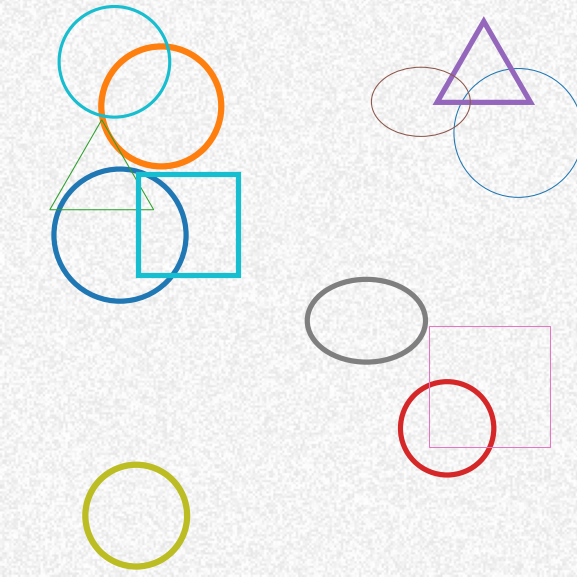[{"shape": "circle", "thickness": 2.5, "radius": 0.57, "center": [0.208, 0.592]}, {"shape": "circle", "thickness": 0.5, "radius": 0.56, "center": [0.898, 0.769]}, {"shape": "circle", "thickness": 3, "radius": 0.52, "center": [0.279, 0.815]}, {"shape": "triangle", "thickness": 0.5, "radius": 0.52, "center": [0.176, 0.688]}, {"shape": "circle", "thickness": 2.5, "radius": 0.4, "center": [0.774, 0.257]}, {"shape": "triangle", "thickness": 2.5, "radius": 0.47, "center": [0.838, 0.869]}, {"shape": "oval", "thickness": 0.5, "radius": 0.43, "center": [0.729, 0.823]}, {"shape": "square", "thickness": 0.5, "radius": 0.52, "center": [0.847, 0.33]}, {"shape": "oval", "thickness": 2.5, "radius": 0.51, "center": [0.634, 0.444]}, {"shape": "circle", "thickness": 3, "radius": 0.44, "center": [0.236, 0.106]}, {"shape": "square", "thickness": 2.5, "radius": 0.43, "center": [0.325, 0.611]}, {"shape": "circle", "thickness": 1.5, "radius": 0.48, "center": [0.198, 0.892]}]